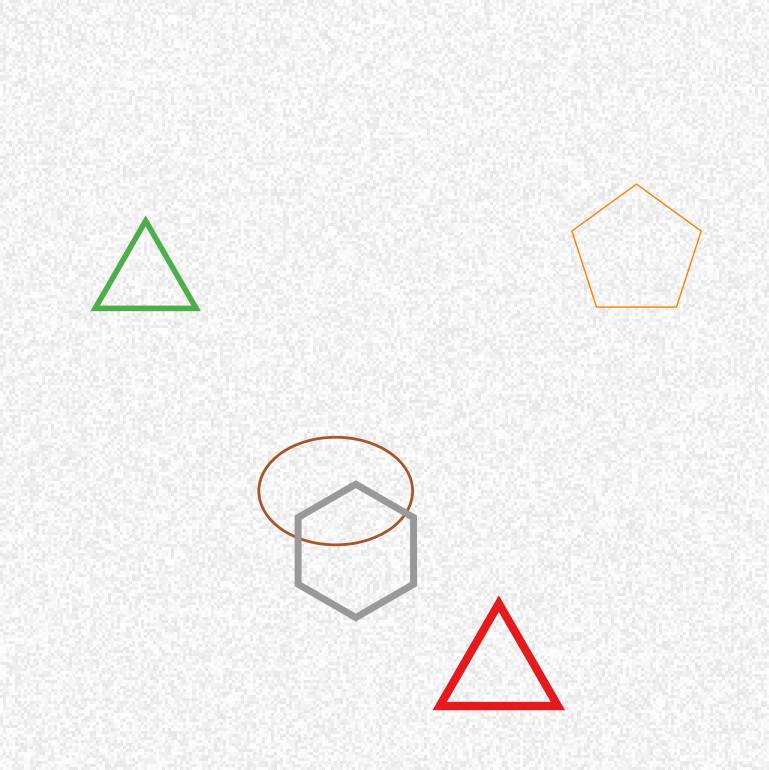[{"shape": "triangle", "thickness": 3, "radius": 0.44, "center": [0.648, 0.127]}, {"shape": "triangle", "thickness": 2, "radius": 0.38, "center": [0.189, 0.637]}, {"shape": "pentagon", "thickness": 0.5, "radius": 0.44, "center": [0.827, 0.673]}, {"shape": "oval", "thickness": 1, "radius": 0.5, "center": [0.436, 0.362]}, {"shape": "hexagon", "thickness": 2.5, "radius": 0.43, "center": [0.462, 0.285]}]